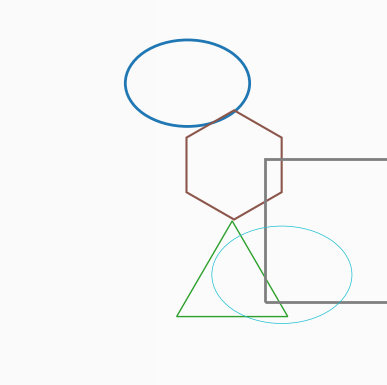[{"shape": "oval", "thickness": 2, "radius": 0.8, "center": [0.484, 0.784]}, {"shape": "triangle", "thickness": 1, "radius": 0.83, "center": [0.599, 0.261]}, {"shape": "hexagon", "thickness": 1.5, "radius": 0.71, "center": [0.604, 0.572]}, {"shape": "square", "thickness": 2, "radius": 0.93, "center": [0.87, 0.402]}, {"shape": "oval", "thickness": 0.5, "radius": 0.9, "center": [0.727, 0.286]}]